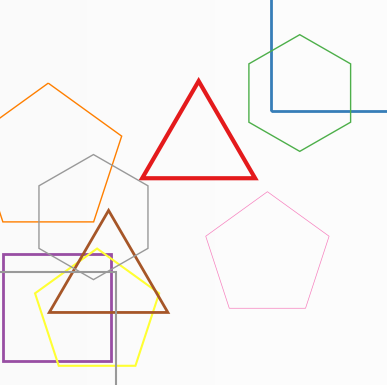[{"shape": "triangle", "thickness": 3, "radius": 0.84, "center": [0.513, 0.621]}, {"shape": "square", "thickness": 2, "radius": 0.94, "center": [0.887, 0.898]}, {"shape": "hexagon", "thickness": 1, "radius": 0.76, "center": [0.774, 0.758]}, {"shape": "square", "thickness": 2, "radius": 0.7, "center": [0.147, 0.201]}, {"shape": "pentagon", "thickness": 1, "radius": 1.0, "center": [0.125, 0.585]}, {"shape": "pentagon", "thickness": 1.5, "radius": 0.84, "center": [0.251, 0.186]}, {"shape": "triangle", "thickness": 2, "radius": 0.88, "center": [0.28, 0.277]}, {"shape": "pentagon", "thickness": 0.5, "radius": 0.84, "center": [0.69, 0.335]}, {"shape": "square", "thickness": 1.5, "radius": 0.93, "center": [0.113, 0.108]}, {"shape": "hexagon", "thickness": 1, "radius": 0.81, "center": [0.241, 0.436]}]